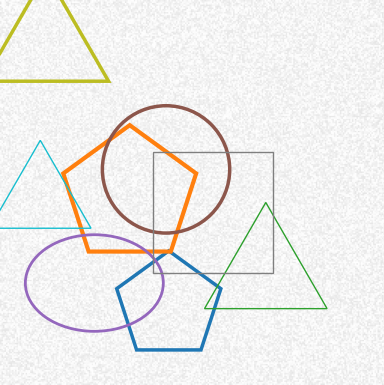[{"shape": "pentagon", "thickness": 2.5, "radius": 0.71, "center": [0.438, 0.206]}, {"shape": "pentagon", "thickness": 3, "radius": 0.91, "center": [0.337, 0.493]}, {"shape": "triangle", "thickness": 1, "radius": 0.92, "center": [0.69, 0.29]}, {"shape": "oval", "thickness": 2, "radius": 0.9, "center": [0.245, 0.265]}, {"shape": "circle", "thickness": 2.5, "radius": 0.83, "center": [0.431, 0.56]}, {"shape": "square", "thickness": 1, "radius": 0.78, "center": [0.553, 0.447]}, {"shape": "triangle", "thickness": 2.5, "radius": 0.94, "center": [0.12, 0.883]}, {"shape": "triangle", "thickness": 1, "radius": 0.76, "center": [0.105, 0.483]}]